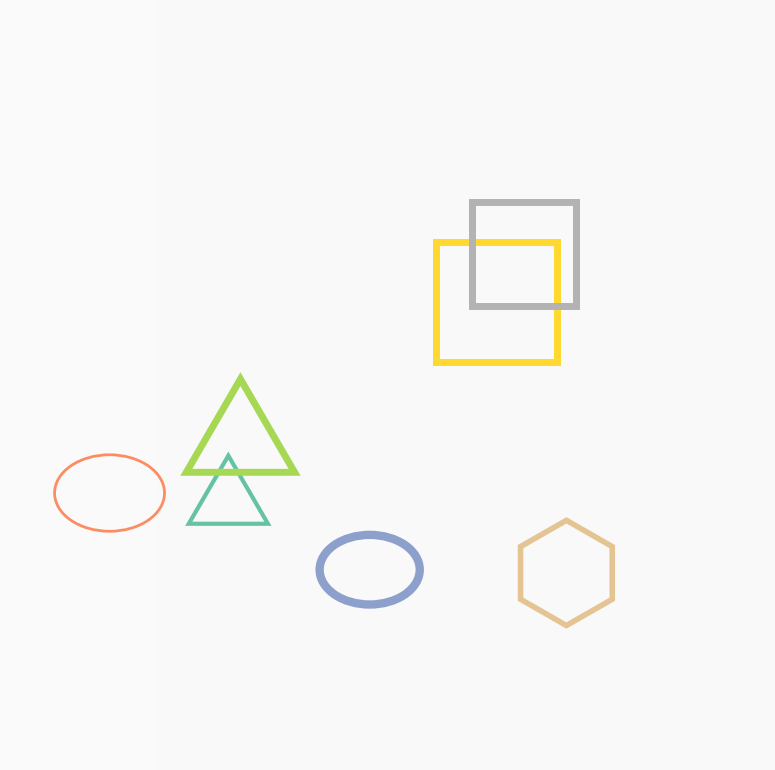[{"shape": "triangle", "thickness": 1.5, "radius": 0.29, "center": [0.295, 0.349]}, {"shape": "oval", "thickness": 1, "radius": 0.35, "center": [0.141, 0.36]}, {"shape": "oval", "thickness": 3, "radius": 0.32, "center": [0.477, 0.26]}, {"shape": "triangle", "thickness": 2.5, "radius": 0.4, "center": [0.31, 0.427]}, {"shape": "square", "thickness": 2.5, "radius": 0.39, "center": [0.64, 0.608]}, {"shape": "hexagon", "thickness": 2, "radius": 0.34, "center": [0.731, 0.256]}, {"shape": "square", "thickness": 2.5, "radius": 0.34, "center": [0.677, 0.67]}]